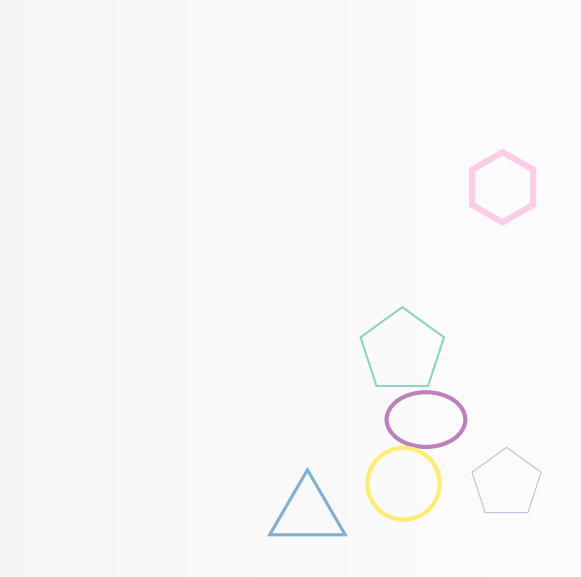[{"shape": "pentagon", "thickness": 1, "radius": 0.38, "center": [0.692, 0.392]}, {"shape": "pentagon", "thickness": 0.5, "radius": 0.31, "center": [0.871, 0.162]}, {"shape": "triangle", "thickness": 1.5, "radius": 0.37, "center": [0.529, 0.111]}, {"shape": "hexagon", "thickness": 3, "radius": 0.3, "center": [0.865, 0.675]}, {"shape": "oval", "thickness": 2, "radius": 0.34, "center": [0.733, 0.273]}, {"shape": "circle", "thickness": 2, "radius": 0.31, "center": [0.694, 0.162]}]